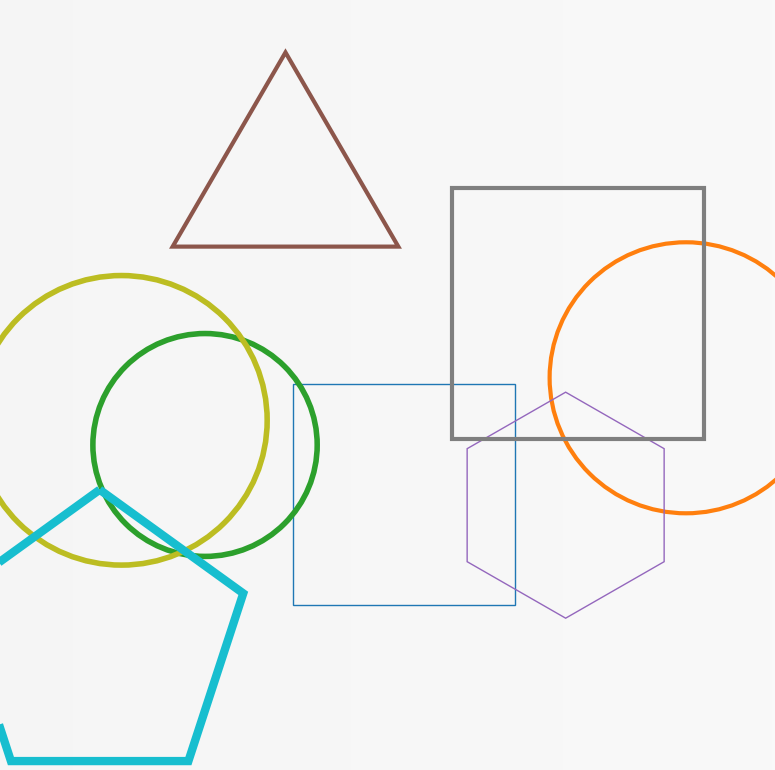[{"shape": "square", "thickness": 0.5, "radius": 0.72, "center": [0.521, 0.357]}, {"shape": "circle", "thickness": 1.5, "radius": 0.88, "center": [0.885, 0.509]}, {"shape": "circle", "thickness": 2, "radius": 0.72, "center": [0.265, 0.422]}, {"shape": "hexagon", "thickness": 0.5, "radius": 0.73, "center": [0.73, 0.344]}, {"shape": "triangle", "thickness": 1.5, "radius": 0.84, "center": [0.368, 0.764]}, {"shape": "square", "thickness": 1.5, "radius": 0.81, "center": [0.746, 0.592]}, {"shape": "circle", "thickness": 2, "radius": 0.94, "center": [0.157, 0.454]}, {"shape": "pentagon", "thickness": 3, "radius": 0.97, "center": [0.129, 0.169]}]